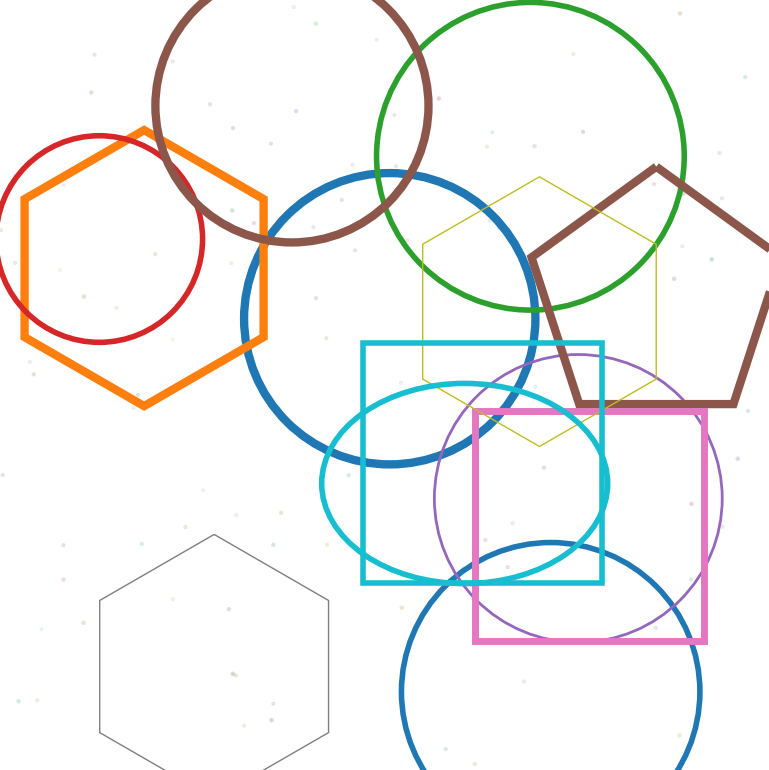[{"shape": "circle", "thickness": 3, "radius": 0.95, "center": [0.506, 0.586]}, {"shape": "circle", "thickness": 2, "radius": 0.97, "center": [0.715, 0.102]}, {"shape": "hexagon", "thickness": 3, "radius": 0.9, "center": [0.187, 0.652]}, {"shape": "circle", "thickness": 2, "radius": 1.0, "center": [0.689, 0.797]}, {"shape": "circle", "thickness": 2, "radius": 0.67, "center": [0.129, 0.69]}, {"shape": "circle", "thickness": 1, "radius": 0.93, "center": [0.751, 0.353]}, {"shape": "circle", "thickness": 3, "radius": 0.89, "center": [0.379, 0.862]}, {"shape": "pentagon", "thickness": 3, "radius": 0.85, "center": [0.852, 0.613]}, {"shape": "square", "thickness": 2.5, "radius": 0.75, "center": [0.766, 0.317]}, {"shape": "hexagon", "thickness": 0.5, "radius": 0.86, "center": [0.278, 0.134]}, {"shape": "hexagon", "thickness": 0.5, "radius": 0.88, "center": [0.701, 0.595]}, {"shape": "square", "thickness": 2, "radius": 0.78, "center": [0.627, 0.399]}, {"shape": "oval", "thickness": 2, "radius": 0.93, "center": [0.603, 0.372]}]